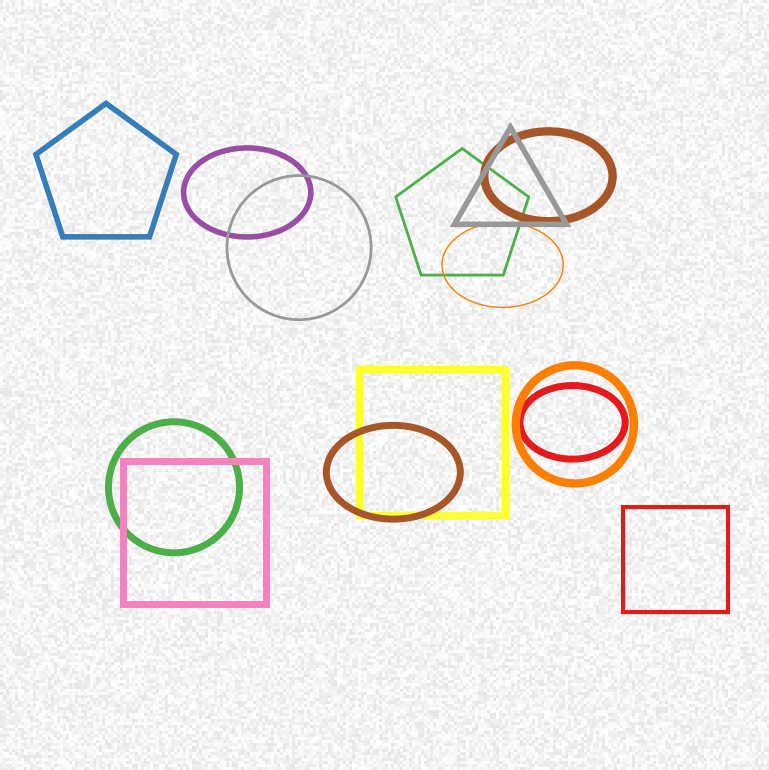[{"shape": "oval", "thickness": 2.5, "radius": 0.34, "center": [0.744, 0.452]}, {"shape": "square", "thickness": 1.5, "radius": 0.34, "center": [0.877, 0.274]}, {"shape": "pentagon", "thickness": 2, "radius": 0.48, "center": [0.138, 0.77]}, {"shape": "circle", "thickness": 2.5, "radius": 0.43, "center": [0.226, 0.367]}, {"shape": "pentagon", "thickness": 1, "radius": 0.45, "center": [0.6, 0.716]}, {"shape": "oval", "thickness": 2, "radius": 0.41, "center": [0.321, 0.75]}, {"shape": "oval", "thickness": 0.5, "radius": 0.39, "center": [0.653, 0.656]}, {"shape": "circle", "thickness": 3, "radius": 0.38, "center": [0.747, 0.449]}, {"shape": "square", "thickness": 2.5, "radius": 0.48, "center": [0.561, 0.426]}, {"shape": "oval", "thickness": 3, "radius": 0.42, "center": [0.712, 0.771]}, {"shape": "oval", "thickness": 2.5, "radius": 0.44, "center": [0.511, 0.387]}, {"shape": "square", "thickness": 2.5, "radius": 0.46, "center": [0.253, 0.308]}, {"shape": "circle", "thickness": 1, "radius": 0.47, "center": [0.388, 0.678]}, {"shape": "triangle", "thickness": 2, "radius": 0.42, "center": [0.663, 0.751]}]